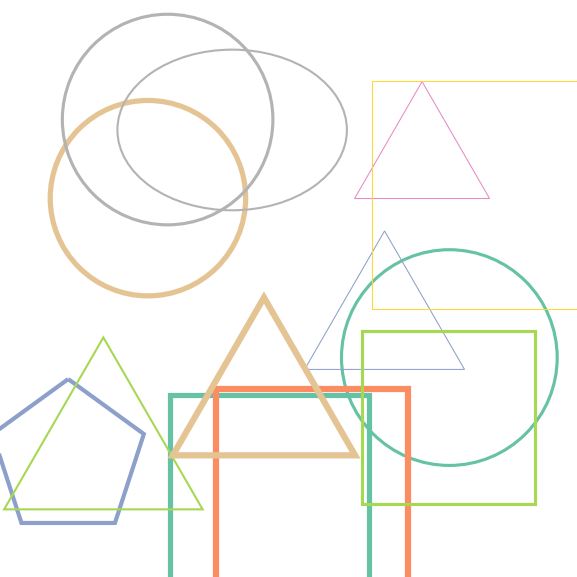[{"shape": "circle", "thickness": 1.5, "radius": 0.93, "center": [0.778, 0.38]}, {"shape": "square", "thickness": 2.5, "radius": 0.86, "center": [0.467, 0.143]}, {"shape": "square", "thickness": 3, "radius": 0.83, "center": [0.54, 0.161]}, {"shape": "triangle", "thickness": 0.5, "radius": 0.8, "center": [0.666, 0.439]}, {"shape": "pentagon", "thickness": 2, "radius": 0.69, "center": [0.118, 0.205]}, {"shape": "triangle", "thickness": 0.5, "radius": 0.67, "center": [0.731, 0.723]}, {"shape": "square", "thickness": 1.5, "radius": 0.75, "center": [0.776, 0.276]}, {"shape": "triangle", "thickness": 1, "radius": 0.99, "center": [0.179, 0.216]}, {"shape": "square", "thickness": 0.5, "radius": 0.99, "center": [0.842, 0.662]}, {"shape": "triangle", "thickness": 3, "radius": 0.91, "center": [0.457, 0.302]}, {"shape": "circle", "thickness": 2.5, "radius": 0.85, "center": [0.256, 0.656]}, {"shape": "oval", "thickness": 1, "radius": 0.99, "center": [0.402, 0.774]}, {"shape": "circle", "thickness": 1.5, "radius": 0.91, "center": [0.29, 0.792]}]